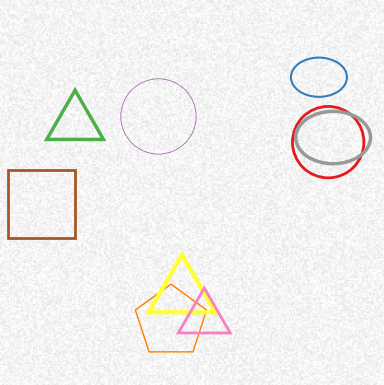[{"shape": "circle", "thickness": 2, "radius": 0.46, "center": [0.852, 0.631]}, {"shape": "oval", "thickness": 1.5, "radius": 0.36, "center": [0.828, 0.799]}, {"shape": "triangle", "thickness": 2.5, "radius": 0.43, "center": [0.195, 0.68]}, {"shape": "circle", "thickness": 0.5, "radius": 0.49, "center": [0.412, 0.698]}, {"shape": "pentagon", "thickness": 1, "radius": 0.49, "center": [0.444, 0.165]}, {"shape": "triangle", "thickness": 3, "radius": 0.5, "center": [0.473, 0.239]}, {"shape": "square", "thickness": 2, "radius": 0.44, "center": [0.107, 0.47]}, {"shape": "triangle", "thickness": 2, "radius": 0.39, "center": [0.531, 0.174]}, {"shape": "oval", "thickness": 2.5, "radius": 0.49, "center": [0.865, 0.643]}]